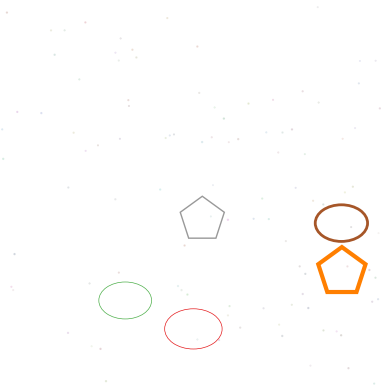[{"shape": "oval", "thickness": 0.5, "radius": 0.37, "center": [0.502, 0.146]}, {"shape": "oval", "thickness": 0.5, "radius": 0.34, "center": [0.325, 0.22]}, {"shape": "pentagon", "thickness": 3, "radius": 0.32, "center": [0.888, 0.294]}, {"shape": "oval", "thickness": 2, "radius": 0.34, "center": [0.887, 0.42]}, {"shape": "pentagon", "thickness": 1, "radius": 0.3, "center": [0.525, 0.43]}]